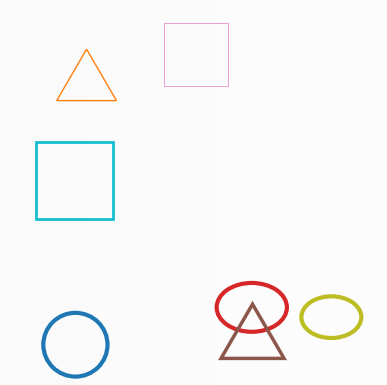[{"shape": "circle", "thickness": 3, "radius": 0.41, "center": [0.195, 0.105]}, {"shape": "triangle", "thickness": 1, "radius": 0.45, "center": [0.223, 0.783]}, {"shape": "oval", "thickness": 3, "radius": 0.45, "center": [0.65, 0.202]}, {"shape": "triangle", "thickness": 2.5, "radius": 0.47, "center": [0.652, 0.116]}, {"shape": "square", "thickness": 0.5, "radius": 0.41, "center": [0.505, 0.859]}, {"shape": "oval", "thickness": 3, "radius": 0.39, "center": [0.855, 0.176]}, {"shape": "square", "thickness": 2, "radius": 0.5, "center": [0.192, 0.531]}]